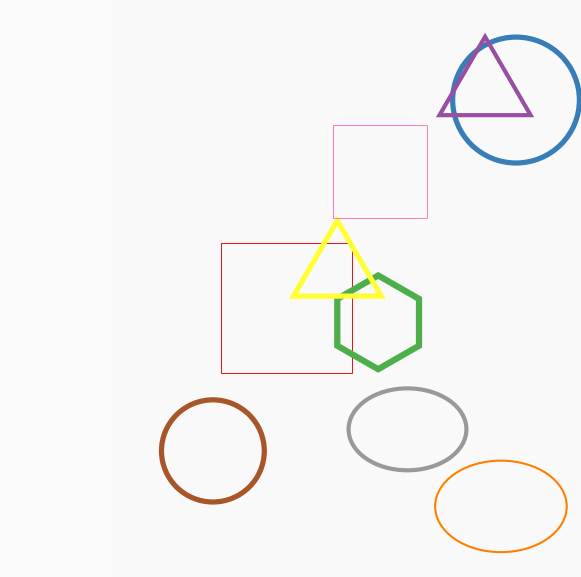[{"shape": "square", "thickness": 0.5, "radius": 0.56, "center": [0.493, 0.466]}, {"shape": "circle", "thickness": 2.5, "radius": 0.55, "center": [0.888, 0.826]}, {"shape": "hexagon", "thickness": 3, "radius": 0.41, "center": [0.651, 0.441]}, {"shape": "triangle", "thickness": 2, "radius": 0.45, "center": [0.834, 0.845]}, {"shape": "oval", "thickness": 1, "radius": 0.57, "center": [0.862, 0.122]}, {"shape": "triangle", "thickness": 2.5, "radius": 0.44, "center": [0.58, 0.53]}, {"shape": "circle", "thickness": 2.5, "radius": 0.44, "center": [0.366, 0.218]}, {"shape": "square", "thickness": 0.5, "radius": 0.4, "center": [0.653, 0.702]}, {"shape": "oval", "thickness": 2, "radius": 0.51, "center": [0.701, 0.256]}]